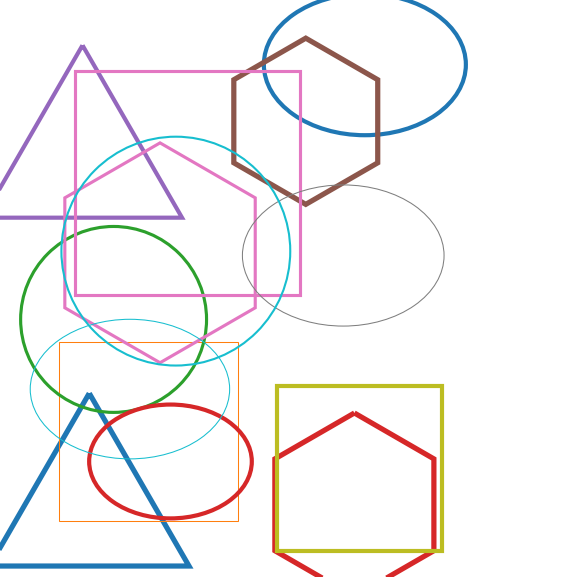[{"shape": "oval", "thickness": 2, "radius": 0.87, "center": [0.632, 0.887]}, {"shape": "triangle", "thickness": 2.5, "radius": 1.0, "center": [0.155, 0.119]}, {"shape": "square", "thickness": 0.5, "radius": 0.77, "center": [0.257, 0.253]}, {"shape": "circle", "thickness": 1.5, "radius": 0.8, "center": [0.197, 0.446]}, {"shape": "hexagon", "thickness": 2.5, "radius": 0.79, "center": [0.614, 0.125]}, {"shape": "oval", "thickness": 2, "radius": 0.7, "center": [0.295, 0.2]}, {"shape": "triangle", "thickness": 2, "radius": 0.99, "center": [0.143, 0.722]}, {"shape": "hexagon", "thickness": 2.5, "radius": 0.72, "center": [0.529, 0.789]}, {"shape": "square", "thickness": 1.5, "radius": 0.97, "center": [0.325, 0.682]}, {"shape": "hexagon", "thickness": 1.5, "radius": 0.95, "center": [0.277, 0.561]}, {"shape": "oval", "thickness": 0.5, "radius": 0.87, "center": [0.594, 0.557]}, {"shape": "square", "thickness": 2, "radius": 0.72, "center": [0.623, 0.188]}, {"shape": "circle", "thickness": 1, "radius": 0.99, "center": [0.304, 0.564]}, {"shape": "oval", "thickness": 0.5, "radius": 0.86, "center": [0.225, 0.325]}]